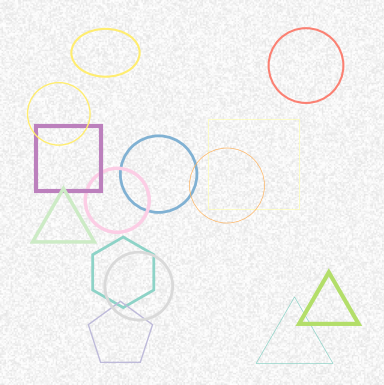[{"shape": "triangle", "thickness": 0.5, "radius": 0.58, "center": [0.765, 0.114]}, {"shape": "hexagon", "thickness": 2, "radius": 0.46, "center": [0.32, 0.293]}, {"shape": "square", "thickness": 0.5, "radius": 0.59, "center": [0.659, 0.574]}, {"shape": "pentagon", "thickness": 1, "radius": 0.44, "center": [0.313, 0.13]}, {"shape": "circle", "thickness": 1.5, "radius": 0.49, "center": [0.795, 0.83]}, {"shape": "circle", "thickness": 2, "radius": 0.5, "center": [0.412, 0.548]}, {"shape": "circle", "thickness": 0.5, "radius": 0.49, "center": [0.59, 0.518]}, {"shape": "triangle", "thickness": 3, "radius": 0.45, "center": [0.854, 0.203]}, {"shape": "circle", "thickness": 2.5, "radius": 0.42, "center": [0.304, 0.48]}, {"shape": "circle", "thickness": 2, "radius": 0.44, "center": [0.36, 0.257]}, {"shape": "square", "thickness": 3, "radius": 0.42, "center": [0.179, 0.589]}, {"shape": "triangle", "thickness": 2.5, "radius": 0.46, "center": [0.165, 0.418]}, {"shape": "oval", "thickness": 1.5, "radius": 0.44, "center": [0.274, 0.863]}, {"shape": "circle", "thickness": 1, "radius": 0.41, "center": [0.153, 0.704]}]